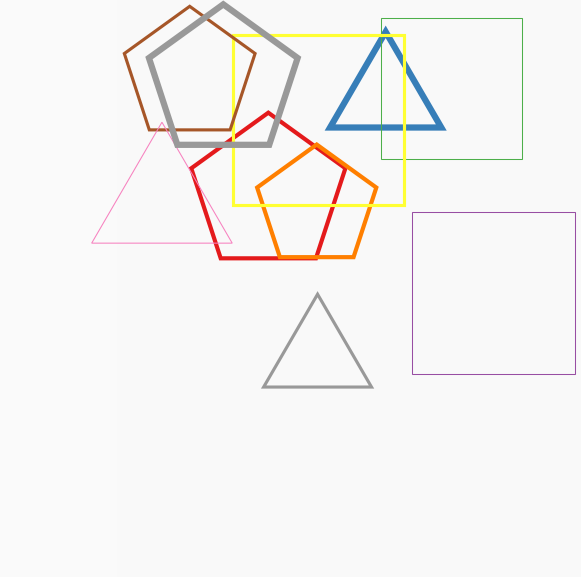[{"shape": "pentagon", "thickness": 2, "radius": 0.7, "center": [0.462, 0.665]}, {"shape": "triangle", "thickness": 3, "radius": 0.55, "center": [0.664, 0.834]}, {"shape": "square", "thickness": 0.5, "radius": 0.61, "center": [0.777, 0.845]}, {"shape": "square", "thickness": 0.5, "radius": 0.7, "center": [0.849, 0.491]}, {"shape": "pentagon", "thickness": 2, "radius": 0.54, "center": [0.545, 0.641]}, {"shape": "square", "thickness": 1.5, "radius": 0.74, "center": [0.548, 0.792]}, {"shape": "pentagon", "thickness": 1.5, "radius": 0.59, "center": [0.326, 0.87]}, {"shape": "triangle", "thickness": 0.5, "radius": 0.7, "center": [0.279, 0.648]}, {"shape": "pentagon", "thickness": 3, "radius": 0.67, "center": [0.384, 0.857]}, {"shape": "triangle", "thickness": 1.5, "radius": 0.54, "center": [0.546, 0.382]}]